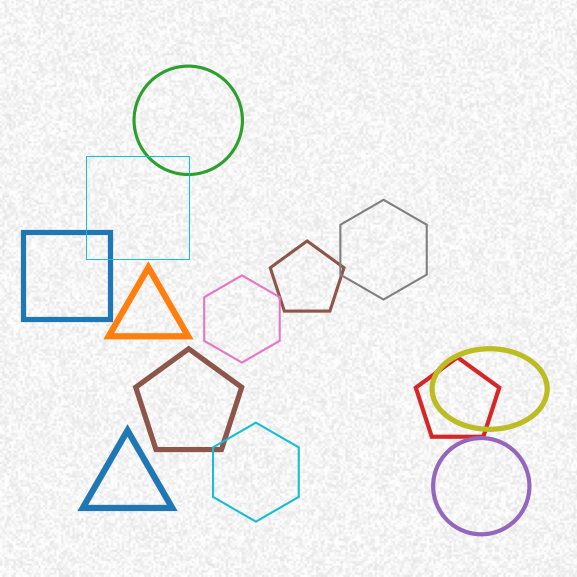[{"shape": "triangle", "thickness": 3, "radius": 0.45, "center": [0.221, 0.164]}, {"shape": "square", "thickness": 2.5, "radius": 0.38, "center": [0.116, 0.522]}, {"shape": "triangle", "thickness": 3, "radius": 0.4, "center": [0.257, 0.457]}, {"shape": "circle", "thickness": 1.5, "radius": 0.47, "center": [0.326, 0.791]}, {"shape": "pentagon", "thickness": 2, "radius": 0.38, "center": [0.792, 0.304]}, {"shape": "circle", "thickness": 2, "radius": 0.42, "center": [0.833, 0.157]}, {"shape": "pentagon", "thickness": 1.5, "radius": 0.34, "center": [0.532, 0.515]}, {"shape": "pentagon", "thickness": 2.5, "radius": 0.48, "center": [0.327, 0.299]}, {"shape": "hexagon", "thickness": 1, "radius": 0.38, "center": [0.419, 0.447]}, {"shape": "hexagon", "thickness": 1, "radius": 0.43, "center": [0.664, 0.567]}, {"shape": "oval", "thickness": 2.5, "radius": 0.5, "center": [0.848, 0.326]}, {"shape": "hexagon", "thickness": 1, "radius": 0.43, "center": [0.443, 0.182]}, {"shape": "square", "thickness": 0.5, "radius": 0.45, "center": [0.238, 0.64]}]